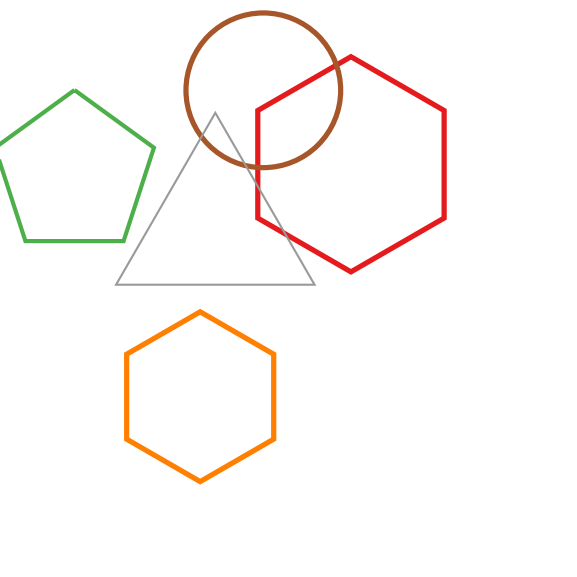[{"shape": "hexagon", "thickness": 2.5, "radius": 0.93, "center": [0.608, 0.715]}, {"shape": "pentagon", "thickness": 2, "radius": 0.72, "center": [0.129, 0.699]}, {"shape": "hexagon", "thickness": 2.5, "radius": 0.74, "center": [0.347, 0.312]}, {"shape": "circle", "thickness": 2.5, "radius": 0.67, "center": [0.456, 0.843]}, {"shape": "triangle", "thickness": 1, "radius": 0.99, "center": [0.373, 0.605]}]